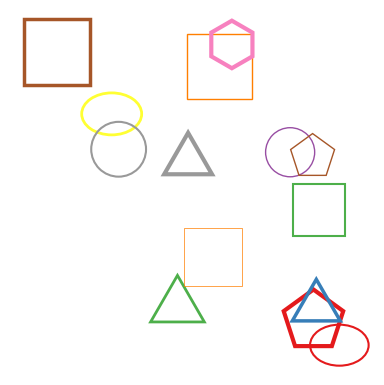[{"shape": "oval", "thickness": 1.5, "radius": 0.38, "center": [0.881, 0.103]}, {"shape": "pentagon", "thickness": 3, "radius": 0.41, "center": [0.814, 0.167]}, {"shape": "triangle", "thickness": 2.5, "radius": 0.36, "center": [0.822, 0.202]}, {"shape": "triangle", "thickness": 2, "radius": 0.4, "center": [0.461, 0.204]}, {"shape": "square", "thickness": 1.5, "radius": 0.34, "center": [0.828, 0.455]}, {"shape": "circle", "thickness": 1, "radius": 0.32, "center": [0.754, 0.605]}, {"shape": "square", "thickness": 0.5, "radius": 0.38, "center": [0.554, 0.332]}, {"shape": "square", "thickness": 1, "radius": 0.42, "center": [0.57, 0.827]}, {"shape": "oval", "thickness": 2, "radius": 0.39, "center": [0.29, 0.704]}, {"shape": "pentagon", "thickness": 1, "radius": 0.3, "center": [0.812, 0.593]}, {"shape": "square", "thickness": 2.5, "radius": 0.43, "center": [0.148, 0.866]}, {"shape": "hexagon", "thickness": 3, "radius": 0.31, "center": [0.602, 0.885]}, {"shape": "circle", "thickness": 1.5, "radius": 0.36, "center": [0.308, 0.612]}, {"shape": "triangle", "thickness": 3, "radius": 0.36, "center": [0.489, 0.583]}]